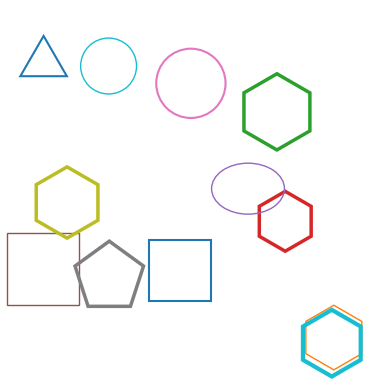[{"shape": "square", "thickness": 1.5, "radius": 0.4, "center": [0.468, 0.298]}, {"shape": "triangle", "thickness": 1.5, "radius": 0.35, "center": [0.113, 0.837]}, {"shape": "hexagon", "thickness": 1, "radius": 0.42, "center": [0.867, 0.123]}, {"shape": "hexagon", "thickness": 2.5, "radius": 0.49, "center": [0.719, 0.709]}, {"shape": "hexagon", "thickness": 2.5, "radius": 0.39, "center": [0.741, 0.425]}, {"shape": "oval", "thickness": 1, "radius": 0.47, "center": [0.644, 0.51]}, {"shape": "square", "thickness": 1, "radius": 0.47, "center": [0.112, 0.301]}, {"shape": "circle", "thickness": 1.5, "radius": 0.45, "center": [0.496, 0.784]}, {"shape": "pentagon", "thickness": 2.5, "radius": 0.47, "center": [0.284, 0.28]}, {"shape": "hexagon", "thickness": 2.5, "radius": 0.46, "center": [0.174, 0.474]}, {"shape": "circle", "thickness": 1, "radius": 0.36, "center": [0.282, 0.829]}, {"shape": "hexagon", "thickness": 3, "radius": 0.43, "center": [0.862, 0.109]}]